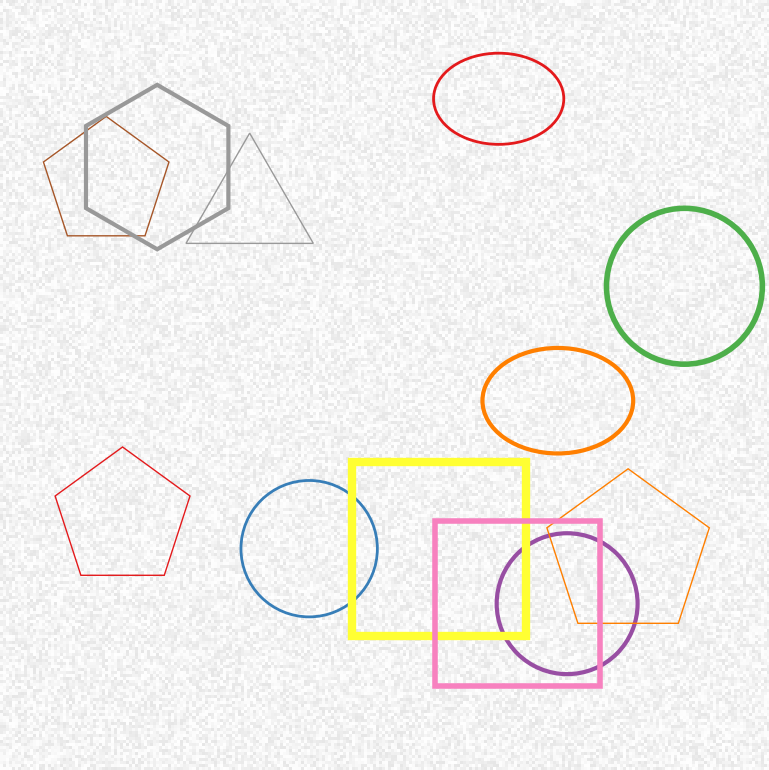[{"shape": "pentagon", "thickness": 0.5, "radius": 0.46, "center": [0.159, 0.327]}, {"shape": "oval", "thickness": 1, "radius": 0.42, "center": [0.648, 0.872]}, {"shape": "circle", "thickness": 1, "radius": 0.44, "center": [0.402, 0.287]}, {"shape": "circle", "thickness": 2, "radius": 0.51, "center": [0.889, 0.628]}, {"shape": "circle", "thickness": 1.5, "radius": 0.46, "center": [0.737, 0.216]}, {"shape": "oval", "thickness": 1.5, "radius": 0.49, "center": [0.724, 0.48]}, {"shape": "pentagon", "thickness": 0.5, "radius": 0.55, "center": [0.816, 0.28]}, {"shape": "square", "thickness": 3, "radius": 0.56, "center": [0.57, 0.286]}, {"shape": "pentagon", "thickness": 0.5, "radius": 0.43, "center": [0.138, 0.763]}, {"shape": "square", "thickness": 2, "radius": 0.53, "center": [0.672, 0.216]}, {"shape": "hexagon", "thickness": 1.5, "radius": 0.53, "center": [0.204, 0.783]}, {"shape": "triangle", "thickness": 0.5, "radius": 0.48, "center": [0.324, 0.732]}]